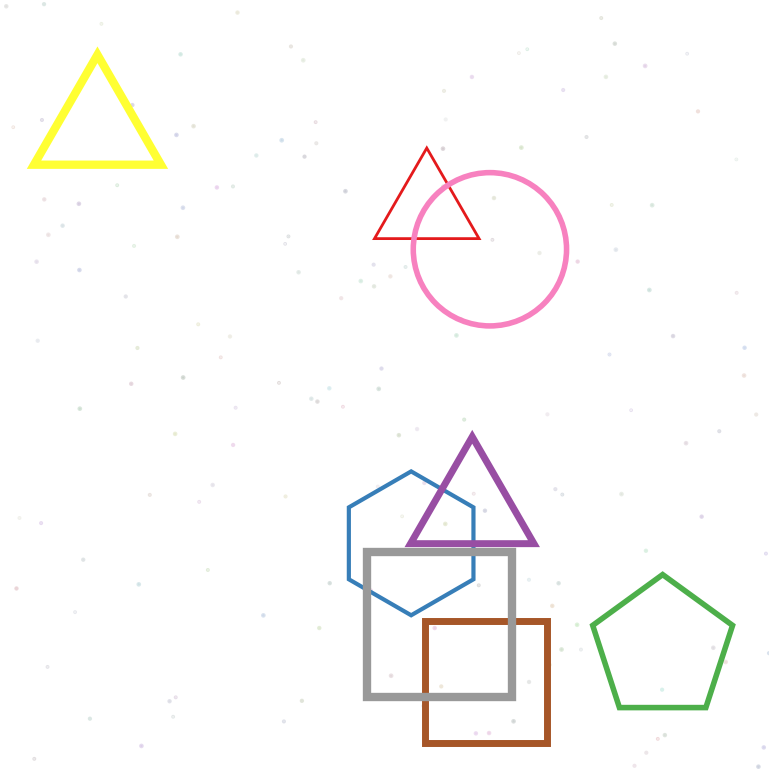[{"shape": "triangle", "thickness": 1, "radius": 0.39, "center": [0.554, 0.729]}, {"shape": "hexagon", "thickness": 1.5, "radius": 0.47, "center": [0.534, 0.294]}, {"shape": "pentagon", "thickness": 2, "radius": 0.48, "center": [0.861, 0.158]}, {"shape": "triangle", "thickness": 2.5, "radius": 0.46, "center": [0.613, 0.34]}, {"shape": "triangle", "thickness": 3, "radius": 0.48, "center": [0.127, 0.834]}, {"shape": "square", "thickness": 2.5, "radius": 0.4, "center": [0.631, 0.115]}, {"shape": "circle", "thickness": 2, "radius": 0.5, "center": [0.636, 0.676]}, {"shape": "square", "thickness": 3, "radius": 0.47, "center": [0.571, 0.189]}]